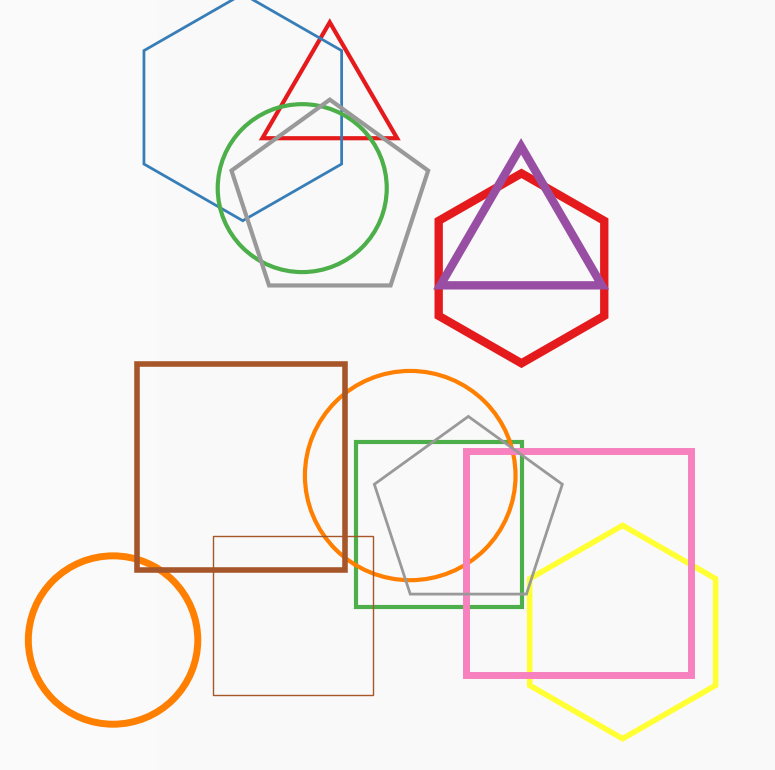[{"shape": "hexagon", "thickness": 3, "radius": 0.62, "center": [0.673, 0.652]}, {"shape": "triangle", "thickness": 1.5, "radius": 0.5, "center": [0.425, 0.871]}, {"shape": "hexagon", "thickness": 1, "radius": 0.74, "center": [0.313, 0.861]}, {"shape": "square", "thickness": 1.5, "radius": 0.53, "center": [0.566, 0.319]}, {"shape": "circle", "thickness": 1.5, "radius": 0.55, "center": [0.39, 0.756]}, {"shape": "triangle", "thickness": 3, "radius": 0.6, "center": [0.672, 0.69]}, {"shape": "circle", "thickness": 1.5, "radius": 0.68, "center": [0.529, 0.382]}, {"shape": "circle", "thickness": 2.5, "radius": 0.55, "center": [0.146, 0.169]}, {"shape": "hexagon", "thickness": 2, "radius": 0.69, "center": [0.803, 0.179]}, {"shape": "square", "thickness": 0.5, "radius": 0.52, "center": [0.378, 0.201]}, {"shape": "square", "thickness": 2, "radius": 0.67, "center": [0.311, 0.393]}, {"shape": "square", "thickness": 2.5, "radius": 0.73, "center": [0.746, 0.269]}, {"shape": "pentagon", "thickness": 1.5, "radius": 0.67, "center": [0.426, 0.737]}, {"shape": "pentagon", "thickness": 1, "radius": 0.64, "center": [0.604, 0.332]}]